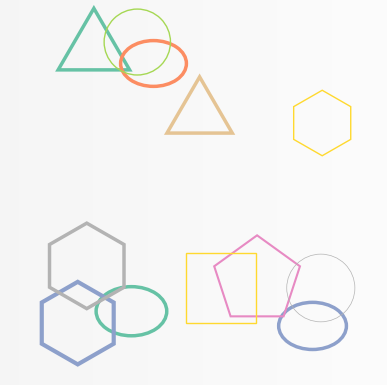[{"shape": "triangle", "thickness": 2.5, "radius": 0.53, "center": [0.242, 0.872]}, {"shape": "oval", "thickness": 2.5, "radius": 0.46, "center": [0.339, 0.192]}, {"shape": "oval", "thickness": 2.5, "radius": 0.42, "center": [0.396, 0.835]}, {"shape": "oval", "thickness": 2.5, "radius": 0.44, "center": [0.807, 0.153]}, {"shape": "hexagon", "thickness": 3, "radius": 0.54, "center": [0.201, 0.161]}, {"shape": "pentagon", "thickness": 1.5, "radius": 0.58, "center": [0.663, 0.272]}, {"shape": "circle", "thickness": 1, "radius": 0.43, "center": [0.354, 0.891]}, {"shape": "square", "thickness": 1, "radius": 0.45, "center": [0.569, 0.252]}, {"shape": "hexagon", "thickness": 1, "radius": 0.43, "center": [0.831, 0.681]}, {"shape": "triangle", "thickness": 2.5, "radius": 0.49, "center": [0.515, 0.703]}, {"shape": "circle", "thickness": 0.5, "radius": 0.44, "center": [0.828, 0.252]}, {"shape": "hexagon", "thickness": 2.5, "radius": 0.55, "center": [0.224, 0.309]}]